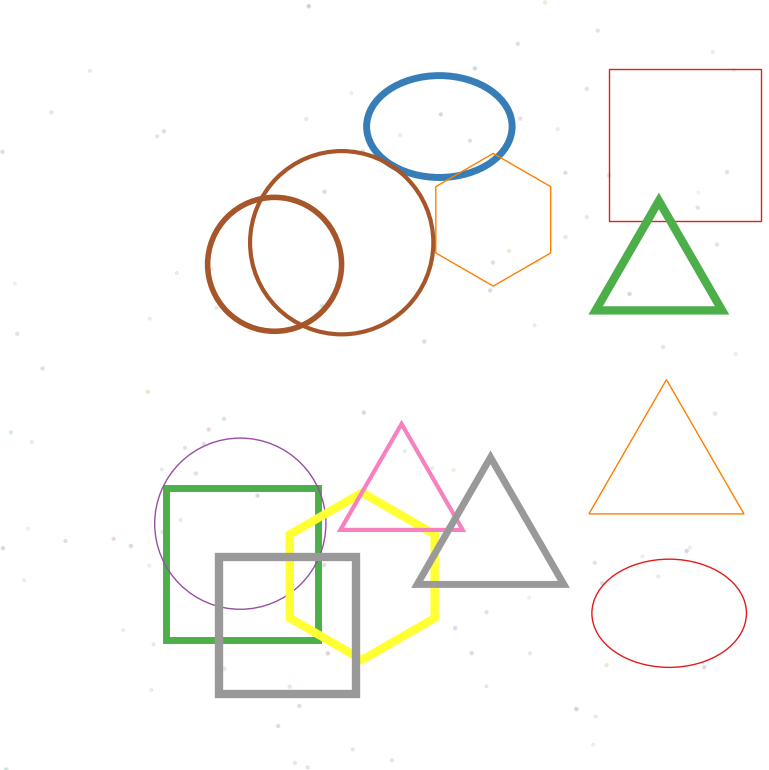[{"shape": "square", "thickness": 0.5, "radius": 0.5, "center": [0.889, 0.812]}, {"shape": "oval", "thickness": 0.5, "radius": 0.5, "center": [0.869, 0.204]}, {"shape": "oval", "thickness": 2.5, "radius": 0.47, "center": [0.571, 0.836]}, {"shape": "triangle", "thickness": 3, "radius": 0.47, "center": [0.856, 0.644]}, {"shape": "square", "thickness": 2.5, "radius": 0.49, "center": [0.314, 0.268]}, {"shape": "circle", "thickness": 0.5, "radius": 0.56, "center": [0.312, 0.32]}, {"shape": "hexagon", "thickness": 0.5, "radius": 0.43, "center": [0.641, 0.715]}, {"shape": "triangle", "thickness": 0.5, "radius": 0.58, "center": [0.866, 0.391]}, {"shape": "hexagon", "thickness": 3, "radius": 0.54, "center": [0.47, 0.252]}, {"shape": "circle", "thickness": 2, "radius": 0.43, "center": [0.357, 0.657]}, {"shape": "circle", "thickness": 1.5, "radius": 0.6, "center": [0.444, 0.685]}, {"shape": "triangle", "thickness": 1.5, "radius": 0.46, "center": [0.521, 0.358]}, {"shape": "triangle", "thickness": 2.5, "radius": 0.55, "center": [0.637, 0.296]}, {"shape": "square", "thickness": 3, "radius": 0.44, "center": [0.373, 0.188]}]